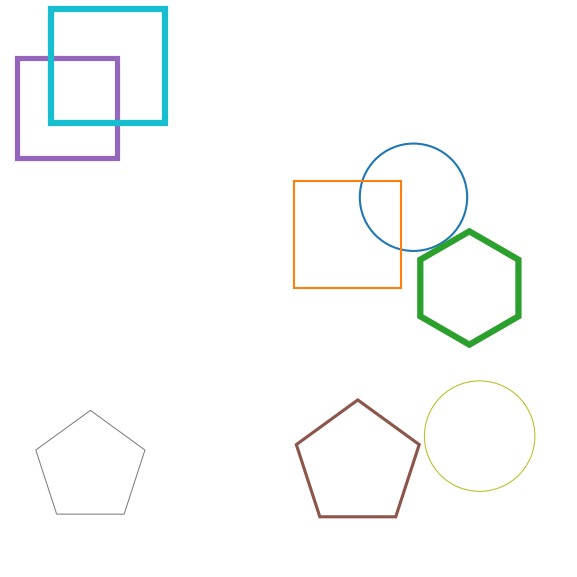[{"shape": "circle", "thickness": 1, "radius": 0.46, "center": [0.716, 0.658]}, {"shape": "square", "thickness": 1, "radius": 0.46, "center": [0.602, 0.593]}, {"shape": "hexagon", "thickness": 3, "radius": 0.49, "center": [0.813, 0.5]}, {"shape": "square", "thickness": 2.5, "radius": 0.43, "center": [0.116, 0.813]}, {"shape": "pentagon", "thickness": 1.5, "radius": 0.56, "center": [0.62, 0.195]}, {"shape": "pentagon", "thickness": 0.5, "radius": 0.5, "center": [0.157, 0.189]}, {"shape": "circle", "thickness": 0.5, "radius": 0.48, "center": [0.831, 0.244]}, {"shape": "square", "thickness": 3, "radius": 0.49, "center": [0.187, 0.885]}]